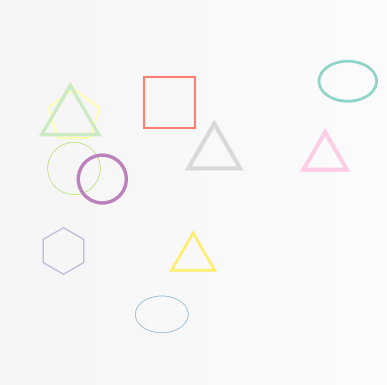[{"shape": "oval", "thickness": 2, "radius": 0.37, "center": [0.898, 0.789]}, {"shape": "pentagon", "thickness": 1.5, "radius": 0.35, "center": [0.19, 0.698]}, {"shape": "hexagon", "thickness": 1, "radius": 0.3, "center": [0.164, 0.348]}, {"shape": "square", "thickness": 1.5, "radius": 0.33, "center": [0.437, 0.733]}, {"shape": "oval", "thickness": 0.5, "radius": 0.34, "center": [0.417, 0.183]}, {"shape": "circle", "thickness": 0.5, "radius": 0.34, "center": [0.191, 0.562]}, {"shape": "triangle", "thickness": 3, "radius": 0.32, "center": [0.839, 0.592]}, {"shape": "triangle", "thickness": 3, "radius": 0.39, "center": [0.553, 0.601]}, {"shape": "circle", "thickness": 2.5, "radius": 0.31, "center": [0.264, 0.535]}, {"shape": "triangle", "thickness": 2.5, "radius": 0.42, "center": [0.181, 0.693]}, {"shape": "triangle", "thickness": 2, "radius": 0.32, "center": [0.498, 0.33]}]